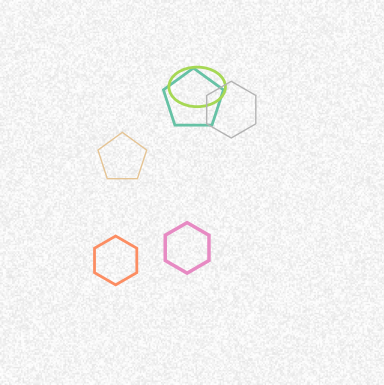[{"shape": "pentagon", "thickness": 2, "radius": 0.41, "center": [0.502, 0.741]}, {"shape": "hexagon", "thickness": 2, "radius": 0.32, "center": [0.3, 0.324]}, {"shape": "hexagon", "thickness": 2.5, "radius": 0.33, "center": [0.486, 0.356]}, {"shape": "oval", "thickness": 2, "radius": 0.37, "center": [0.512, 0.774]}, {"shape": "pentagon", "thickness": 1, "radius": 0.33, "center": [0.318, 0.59]}, {"shape": "hexagon", "thickness": 1, "radius": 0.37, "center": [0.601, 0.715]}]